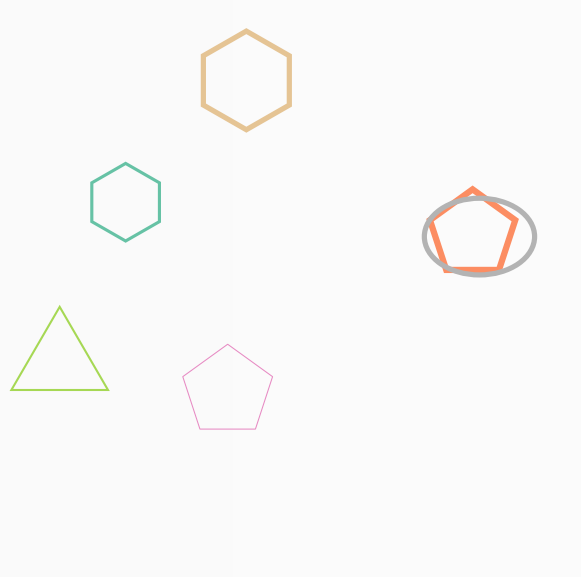[{"shape": "hexagon", "thickness": 1.5, "radius": 0.34, "center": [0.216, 0.649]}, {"shape": "pentagon", "thickness": 3, "radius": 0.39, "center": [0.813, 0.594]}, {"shape": "pentagon", "thickness": 0.5, "radius": 0.41, "center": [0.392, 0.322]}, {"shape": "triangle", "thickness": 1, "radius": 0.48, "center": [0.103, 0.372]}, {"shape": "hexagon", "thickness": 2.5, "radius": 0.43, "center": [0.424, 0.86]}, {"shape": "oval", "thickness": 2.5, "radius": 0.47, "center": [0.825, 0.589]}]